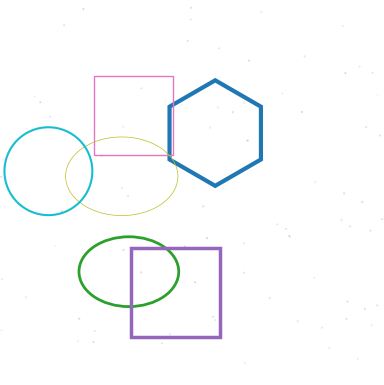[{"shape": "hexagon", "thickness": 3, "radius": 0.69, "center": [0.559, 0.654]}, {"shape": "oval", "thickness": 2, "radius": 0.65, "center": [0.335, 0.294]}, {"shape": "square", "thickness": 2.5, "radius": 0.58, "center": [0.456, 0.24]}, {"shape": "square", "thickness": 1, "radius": 0.52, "center": [0.346, 0.7]}, {"shape": "oval", "thickness": 0.5, "radius": 0.73, "center": [0.316, 0.542]}, {"shape": "circle", "thickness": 1.5, "radius": 0.57, "center": [0.126, 0.555]}]